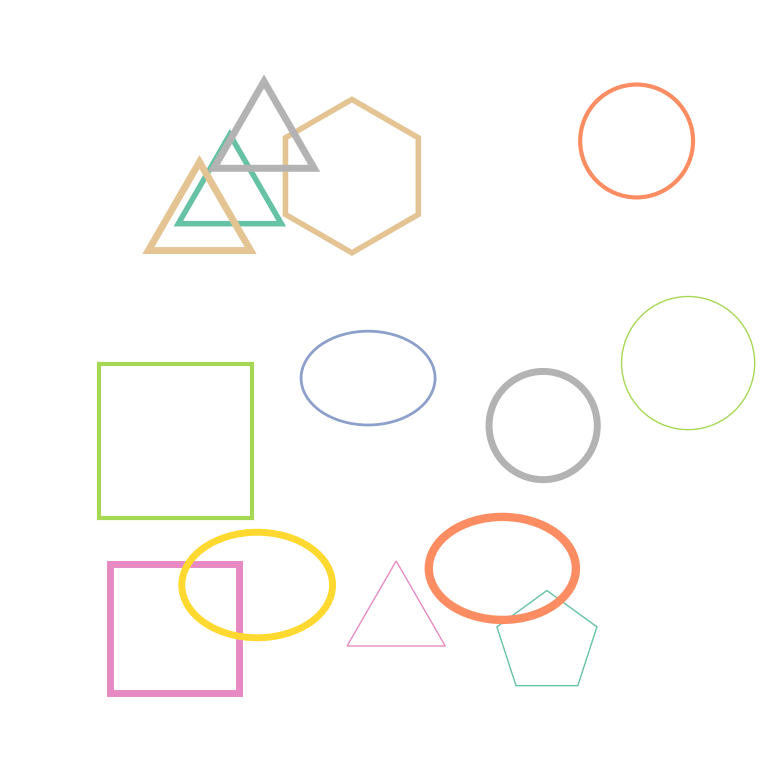[{"shape": "pentagon", "thickness": 0.5, "radius": 0.34, "center": [0.71, 0.165]}, {"shape": "triangle", "thickness": 2, "radius": 0.39, "center": [0.298, 0.748]}, {"shape": "circle", "thickness": 1.5, "radius": 0.37, "center": [0.827, 0.817]}, {"shape": "oval", "thickness": 3, "radius": 0.48, "center": [0.652, 0.262]}, {"shape": "oval", "thickness": 1, "radius": 0.44, "center": [0.478, 0.509]}, {"shape": "square", "thickness": 2.5, "radius": 0.42, "center": [0.227, 0.183]}, {"shape": "triangle", "thickness": 0.5, "radius": 0.37, "center": [0.515, 0.198]}, {"shape": "circle", "thickness": 0.5, "radius": 0.43, "center": [0.894, 0.528]}, {"shape": "square", "thickness": 1.5, "radius": 0.5, "center": [0.228, 0.427]}, {"shape": "oval", "thickness": 2.5, "radius": 0.49, "center": [0.334, 0.24]}, {"shape": "hexagon", "thickness": 2, "radius": 0.5, "center": [0.457, 0.771]}, {"shape": "triangle", "thickness": 2.5, "radius": 0.38, "center": [0.259, 0.713]}, {"shape": "triangle", "thickness": 2.5, "radius": 0.38, "center": [0.343, 0.819]}, {"shape": "circle", "thickness": 2.5, "radius": 0.35, "center": [0.705, 0.447]}]